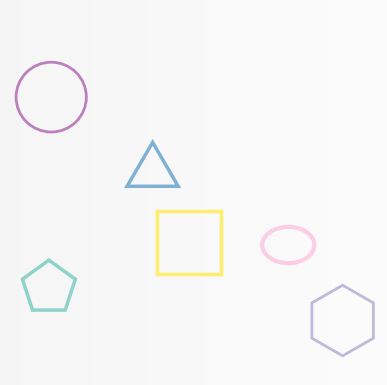[{"shape": "pentagon", "thickness": 2.5, "radius": 0.36, "center": [0.126, 0.253]}, {"shape": "hexagon", "thickness": 2, "radius": 0.46, "center": [0.884, 0.167]}, {"shape": "triangle", "thickness": 2.5, "radius": 0.38, "center": [0.394, 0.554]}, {"shape": "oval", "thickness": 3, "radius": 0.34, "center": [0.744, 0.364]}, {"shape": "circle", "thickness": 2, "radius": 0.45, "center": [0.132, 0.748]}, {"shape": "square", "thickness": 2.5, "radius": 0.42, "center": [0.487, 0.37]}]